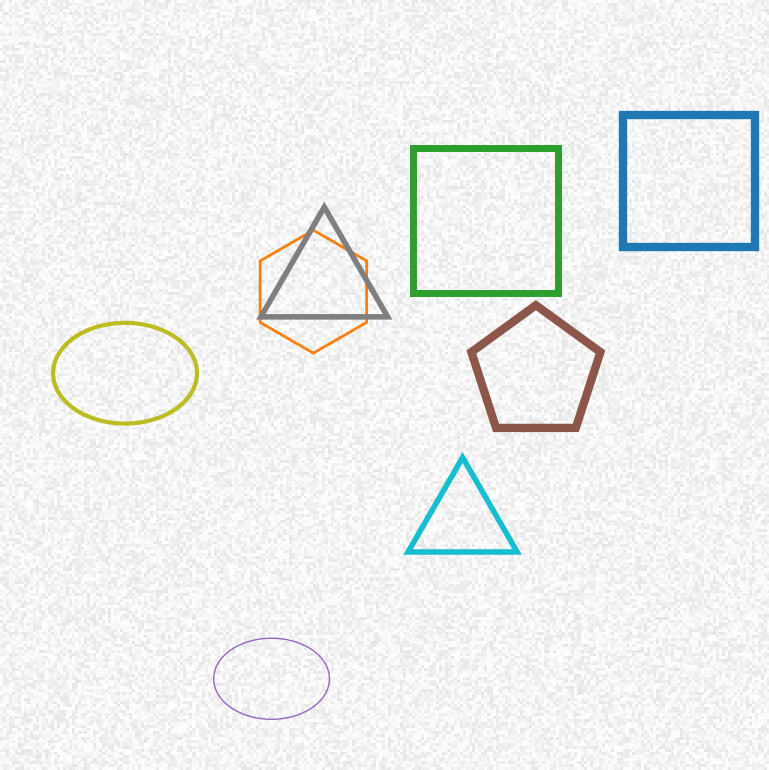[{"shape": "square", "thickness": 3, "radius": 0.43, "center": [0.895, 0.765]}, {"shape": "hexagon", "thickness": 1, "radius": 0.4, "center": [0.407, 0.621]}, {"shape": "square", "thickness": 2.5, "radius": 0.47, "center": [0.63, 0.714]}, {"shape": "oval", "thickness": 0.5, "radius": 0.38, "center": [0.353, 0.119]}, {"shape": "pentagon", "thickness": 3, "radius": 0.44, "center": [0.696, 0.516]}, {"shape": "triangle", "thickness": 2, "radius": 0.48, "center": [0.421, 0.636]}, {"shape": "oval", "thickness": 1.5, "radius": 0.47, "center": [0.162, 0.515]}, {"shape": "triangle", "thickness": 2, "radius": 0.41, "center": [0.601, 0.324]}]